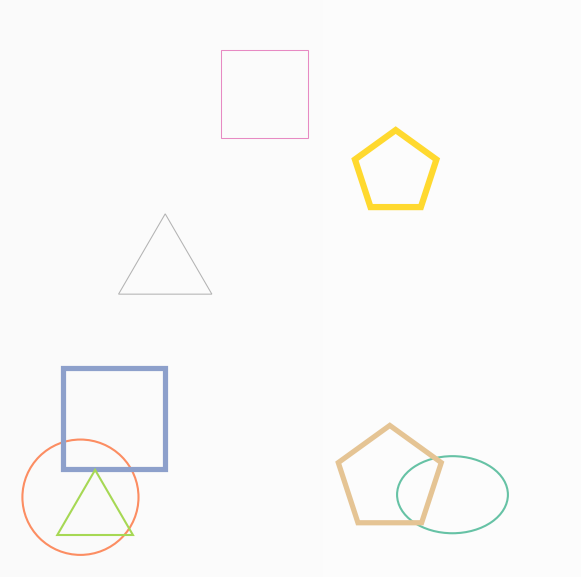[{"shape": "oval", "thickness": 1, "radius": 0.48, "center": [0.778, 0.142]}, {"shape": "circle", "thickness": 1, "radius": 0.5, "center": [0.138, 0.138]}, {"shape": "square", "thickness": 2.5, "radius": 0.44, "center": [0.196, 0.275]}, {"shape": "square", "thickness": 0.5, "radius": 0.38, "center": [0.455, 0.837]}, {"shape": "triangle", "thickness": 1, "radius": 0.38, "center": [0.164, 0.11]}, {"shape": "pentagon", "thickness": 3, "radius": 0.37, "center": [0.681, 0.7]}, {"shape": "pentagon", "thickness": 2.5, "radius": 0.47, "center": [0.671, 0.169]}, {"shape": "triangle", "thickness": 0.5, "radius": 0.46, "center": [0.284, 0.536]}]